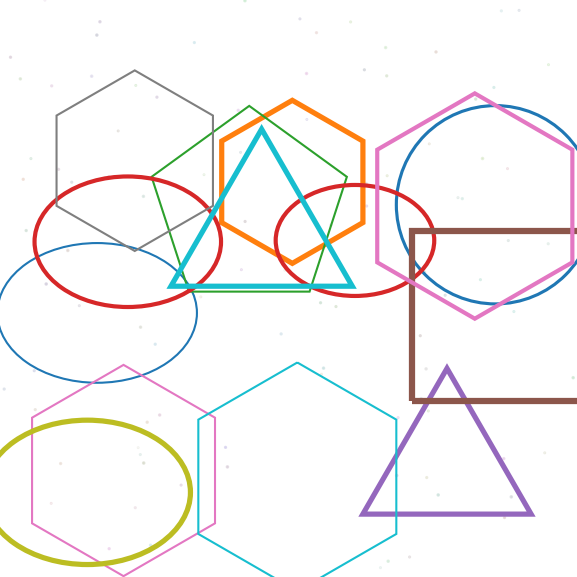[{"shape": "circle", "thickness": 1.5, "radius": 0.86, "center": [0.858, 0.645]}, {"shape": "oval", "thickness": 1, "radius": 0.86, "center": [0.168, 0.457]}, {"shape": "hexagon", "thickness": 2.5, "radius": 0.71, "center": [0.506, 0.684]}, {"shape": "pentagon", "thickness": 1, "radius": 0.89, "center": [0.432, 0.638]}, {"shape": "oval", "thickness": 2, "radius": 0.69, "center": [0.615, 0.583]}, {"shape": "oval", "thickness": 2, "radius": 0.81, "center": [0.221, 0.581]}, {"shape": "triangle", "thickness": 2.5, "radius": 0.84, "center": [0.774, 0.193]}, {"shape": "square", "thickness": 3, "radius": 0.74, "center": [0.861, 0.452]}, {"shape": "hexagon", "thickness": 2, "radius": 0.98, "center": [0.822, 0.642]}, {"shape": "hexagon", "thickness": 1, "radius": 0.91, "center": [0.214, 0.184]}, {"shape": "hexagon", "thickness": 1, "radius": 0.78, "center": [0.233, 0.721]}, {"shape": "oval", "thickness": 2.5, "radius": 0.89, "center": [0.151, 0.147]}, {"shape": "hexagon", "thickness": 1, "radius": 0.99, "center": [0.515, 0.174]}, {"shape": "triangle", "thickness": 2.5, "radius": 0.91, "center": [0.453, 0.594]}]